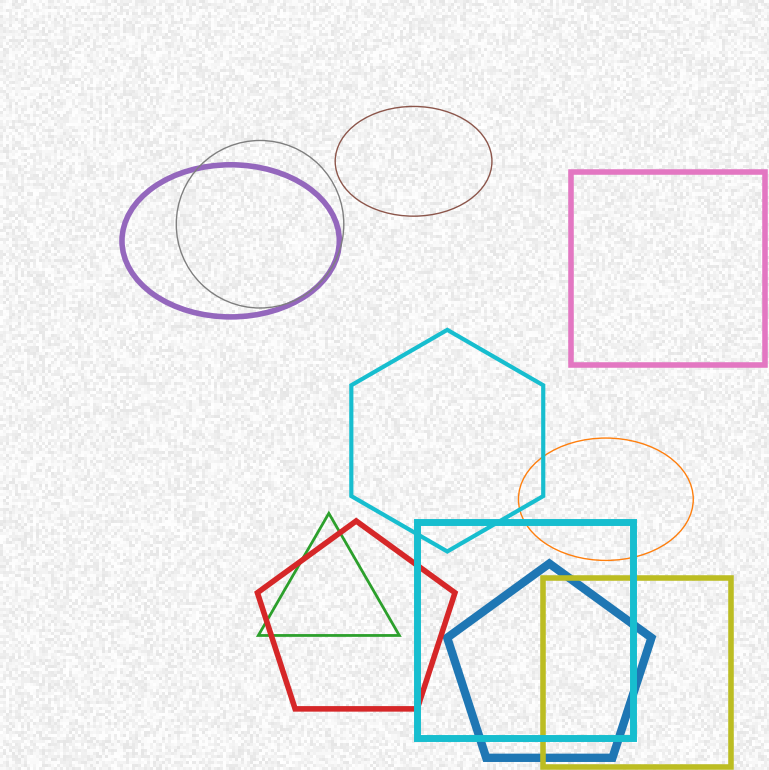[{"shape": "pentagon", "thickness": 3, "radius": 0.7, "center": [0.713, 0.129]}, {"shape": "oval", "thickness": 0.5, "radius": 0.57, "center": [0.787, 0.352]}, {"shape": "triangle", "thickness": 1, "radius": 0.53, "center": [0.427, 0.228]}, {"shape": "pentagon", "thickness": 2, "radius": 0.67, "center": [0.463, 0.189]}, {"shape": "oval", "thickness": 2, "radius": 0.71, "center": [0.3, 0.687]}, {"shape": "oval", "thickness": 0.5, "radius": 0.51, "center": [0.537, 0.791]}, {"shape": "square", "thickness": 2, "radius": 0.63, "center": [0.868, 0.651]}, {"shape": "circle", "thickness": 0.5, "radius": 0.54, "center": [0.338, 0.709]}, {"shape": "square", "thickness": 2, "radius": 0.61, "center": [0.827, 0.127]}, {"shape": "square", "thickness": 2.5, "radius": 0.7, "center": [0.681, 0.182]}, {"shape": "hexagon", "thickness": 1.5, "radius": 0.72, "center": [0.581, 0.428]}]